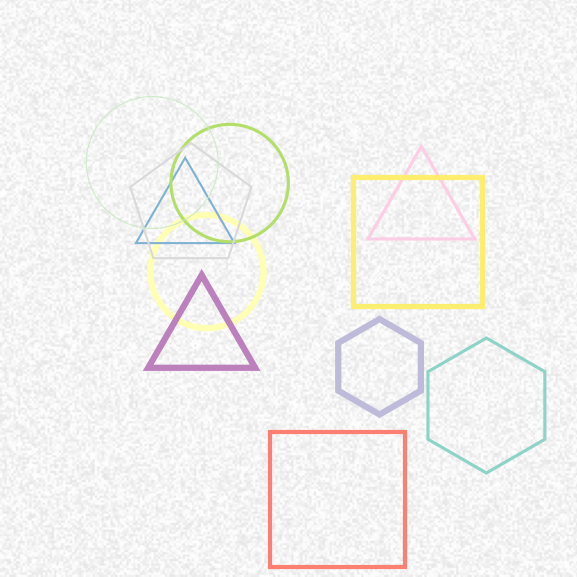[{"shape": "hexagon", "thickness": 1.5, "radius": 0.58, "center": [0.842, 0.297]}, {"shape": "circle", "thickness": 3, "radius": 0.49, "center": [0.358, 0.529]}, {"shape": "hexagon", "thickness": 3, "radius": 0.41, "center": [0.657, 0.364]}, {"shape": "square", "thickness": 2, "radius": 0.58, "center": [0.585, 0.134]}, {"shape": "triangle", "thickness": 1, "radius": 0.49, "center": [0.321, 0.627]}, {"shape": "circle", "thickness": 1.5, "radius": 0.51, "center": [0.398, 0.682]}, {"shape": "triangle", "thickness": 1.5, "radius": 0.53, "center": [0.73, 0.639]}, {"shape": "pentagon", "thickness": 1, "radius": 0.55, "center": [0.33, 0.641]}, {"shape": "triangle", "thickness": 3, "radius": 0.53, "center": [0.349, 0.416]}, {"shape": "circle", "thickness": 0.5, "radius": 0.57, "center": [0.264, 0.718]}, {"shape": "square", "thickness": 2.5, "radius": 0.56, "center": [0.723, 0.581]}]